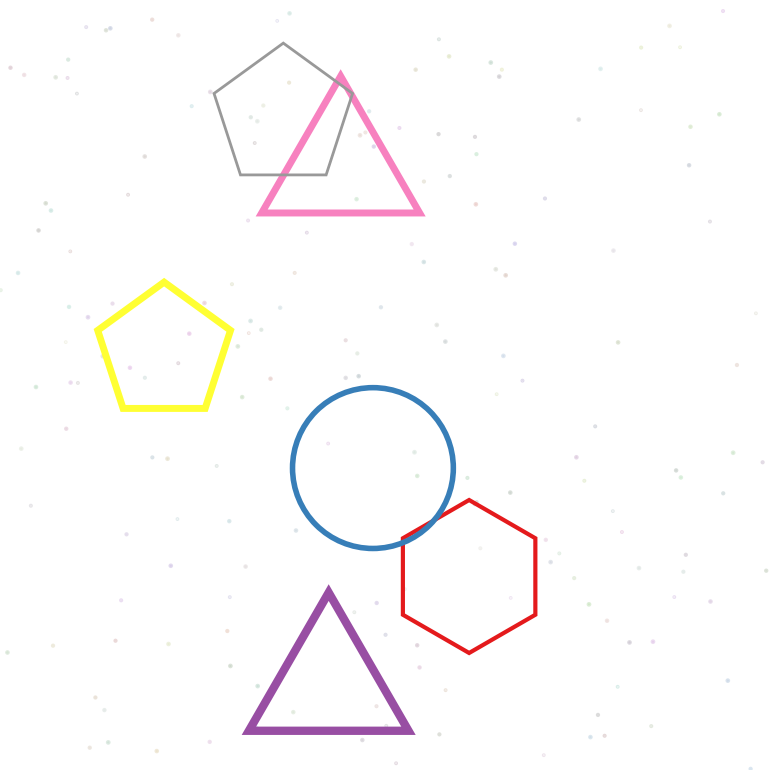[{"shape": "hexagon", "thickness": 1.5, "radius": 0.5, "center": [0.609, 0.251]}, {"shape": "circle", "thickness": 2, "radius": 0.52, "center": [0.484, 0.392]}, {"shape": "triangle", "thickness": 3, "radius": 0.6, "center": [0.427, 0.111]}, {"shape": "pentagon", "thickness": 2.5, "radius": 0.45, "center": [0.213, 0.543]}, {"shape": "triangle", "thickness": 2.5, "radius": 0.59, "center": [0.442, 0.783]}, {"shape": "pentagon", "thickness": 1, "radius": 0.47, "center": [0.368, 0.849]}]